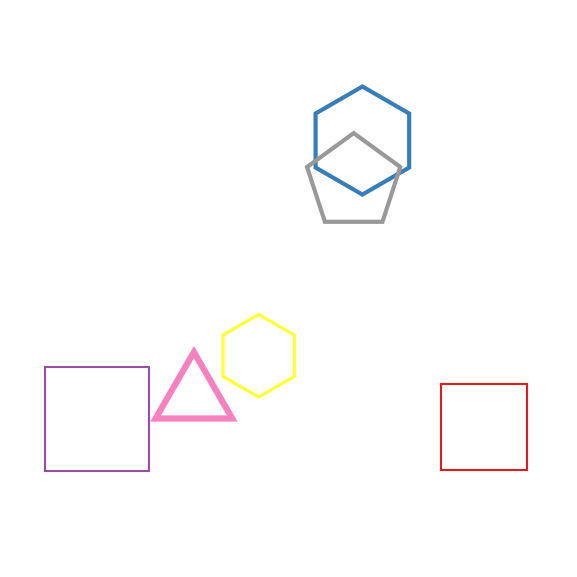[{"shape": "square", "thickness": 1, "radius": 0.37, "center": [0.838, 0.259]}, {"shape": "hexagon", "thickness": 2, "radius": 0.47, "center": [0.628, 0.756]}, {"shape": "square", "thickness": 1, "radius": 0.45, "center": [0.169, 0.274]}, {"shape": "hexagon", "thickness": 1.5, "radius": 0.36, "center": [0.448, 0.383]}, {"shape": "triangle", "thickness": 3, "radius": 0.38, "center": [0.336, 0.313]}, {"shape": "pentagon", "thickness": 2, "radius": 0.42, "center": [0.612, 0.684]}]